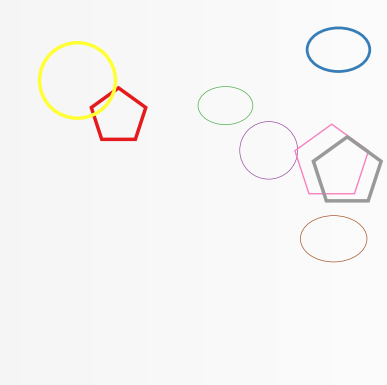[{"shape": "pentagon", "thickness": 2.5, "radius": 0.37, "center": [0.306, 0.698]}, {"shape": "oval", "thickness": 2, "radius": 0.4, "center": [0.873, 0.871]}, {"shape": "oval", "thickness": 0.5, "radius": 0.35, "center": [0.582, 0.726]}, {"shape": "circle", "thickness": 0.5, "radius": 0.37, "center": [0.693, 0.609]}, {"shape": "circle", "thickness": 2.5, "radius": 0.49, "center": [0.2, 0.791]}, {"shape": "oval", "thickness": 0.5, "radius": 0.43, "center": [0.861, 0.38]}, {"shape": "pentagon", "thickness": 1, "radius": 0.5, "center": [0.856, 0.578]}, {"shape": "pentagon", "thickness": 2.5, "radius": 0.46, "center": [0.896, 0.553]}]